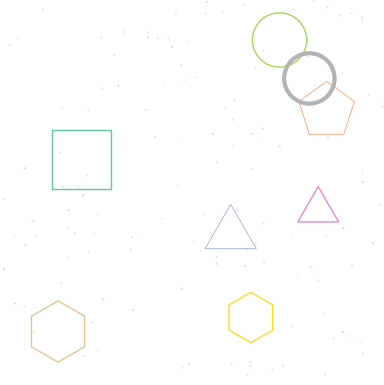[{"shape": "square", "thickness": 1, "radius": 0.38, "center": [0.212, 0.586]}, {"shape": "pentagon", "thickness": 0.5, "radius": 0.38, "center": [0.848, 0.713]}, {"shape": "triangle", "thickness": 0.5, "radius": 0.38, "center": [0.599, 0.392]}, {"shape": "triangle", "thickness": 1, "radius": 0.31, "center": [0.826, 0.454]}, {"shape": "circle", "thickness": 1, "radius": 0.35, "center": [0.726, 0.896]}, {"shape": "hexagon", "thickness": 1, "radius": 0.33, "center": [0.652, 0.175]}, {"shape": "hexagon", "thickness": 1, "radius": 0.4, "center": [0.151, 0.139]}, {"shape": "circle", "thickness": 3, "radius": 0.33, "center": [0.804, 0.796]}]